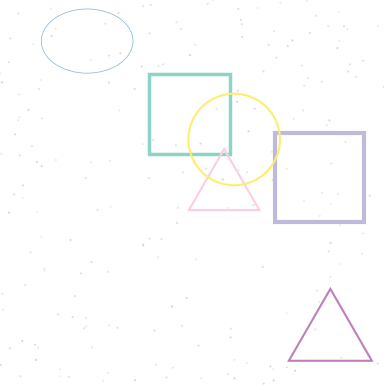[{"shape": "square", "thickness": 2.5, "radius": 0.53, "center": [0.493, 0.704]}, {"shape": "square", "thickness": 3, "radius": 0.57, "center": [0.83, 0.538]}, {"shape": "oval", "thickness": 0.5, "radius": 0.6, "center": [0.226, 0.893]}, {"shape": "triangle", "thickness": 1.5, "radius": 0.53, "center": [0.582, 0.507]}, {"shape": "triangle", "thickness": 1.5, "radius": 0.62, "center": [0.858, 0.125]}, {"shape": "circle", "thickness": 1.5, "radius": 0.59, "center": [0.608, 0.638]}]